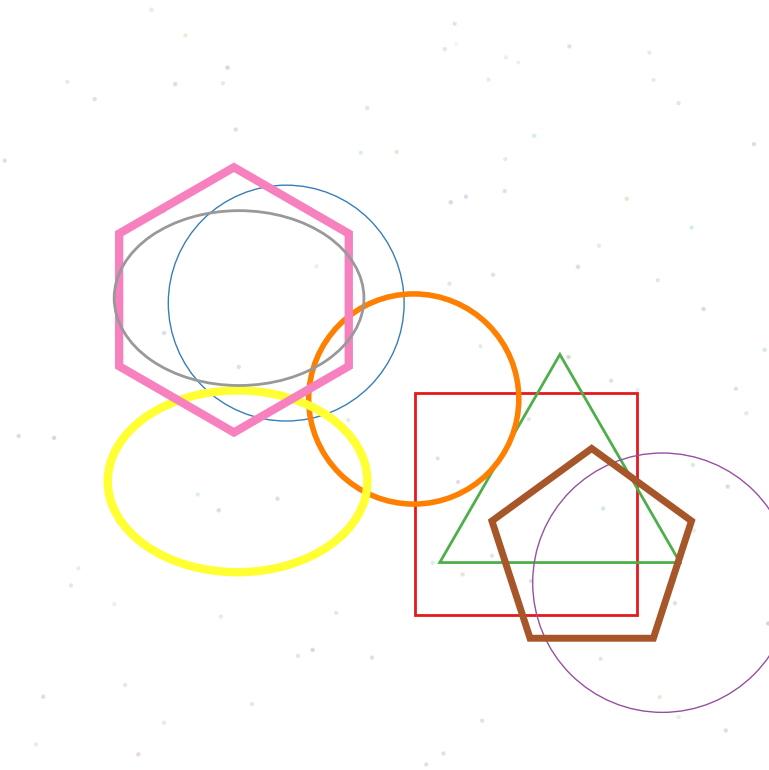[{"shape": "square", "thickness": 1, "radius": 0.72, "center": [0.683, 0.346]}, {"shape": "circle", "thickness": 0.5, "radius": 0.77, "center": [0.372, 0.606]}, {"shape": "triangle", "thickness": 1, "radius": 0.9, "center": [0.727, 0.36]}, {"shape": "circle", "thickness": 0.5, "radius": 0.84, "center": [0.86, 0.243]}, {"shape": "circle", "thickness": 2, "radius": 0.68, "center": [0.537, 0.482]}, {"shape": "oval", "thickness": 3, "radius": 0.84, "center": [0.309, 0.375]}, {"shape": "pentagon", "thickness": 2.5, "radius": 0.68, "center": [0.768, 0.281]}, {"shape": "hexagon", "thickness": 3, "radius": 0.86, "center": [0.304, 0.611]}, {"shape": "oval", "thickness": 1, "radius": 0.81, "center": [0.31, 0.613]}]